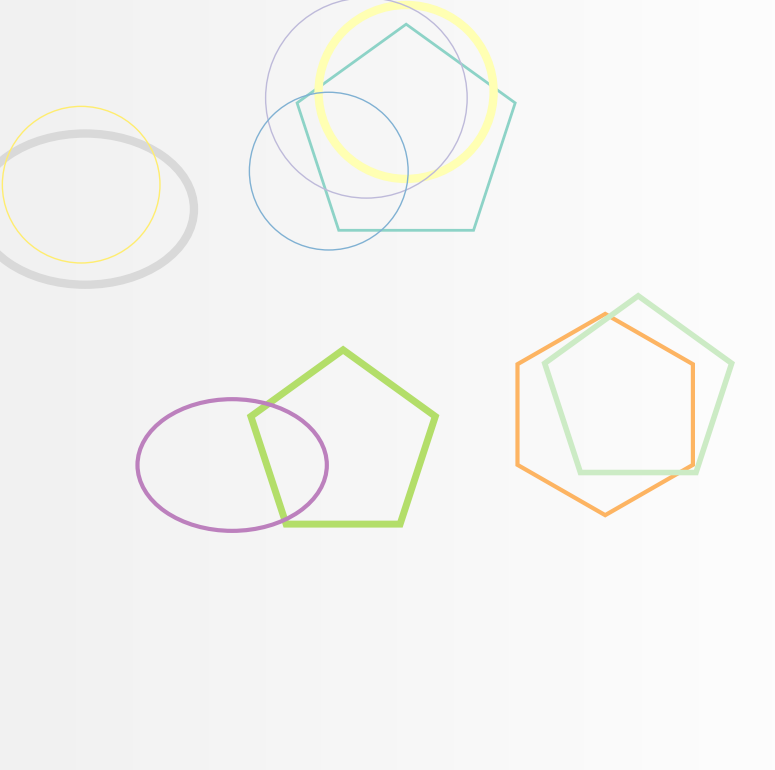[{"shape": "pentagon", "thickness": 1, "radius": 0.74, "center": [0.524, 0.821]}, {"shape": "circle", "thickness": 3, "radius": 0.56, "center": [0.524, 0.881]}, {"shape": "circle", "thickness": 0.5, "radius": 0.65, "center": [0.473, 0.873]}, {"shape": "circle", "thickness": 0.5, "radius": 0.51, "center": [0.424, 0.778]}, {"shape": "hexagon", "thickness": 1.5, "radius": 0.65, "center": [0.781, 0.462]}, {"shape": "pentagon", "thickness": 2.5, "radius": 0.63, "center": [0.443, 0.421]}, {"shape": "oval", "thickness": 3, "radius": 0.7, "center": [0.11, 0.728]}, {"shape": "oval", "thickness": 1.5, "radius": 0.61, "center": [0.3, 0.396]}, {"shape": "pentagon", "thickness": 2, "radius": 0.63, "center": [0.823, 0.489]}, {"shape": "circle", "thickness": 0.5, "radius": 0.51, "center": [0.105, 0.76]}]